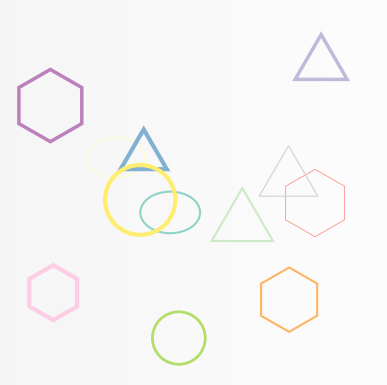[{"shape": "oval", "thickness": 1.5, "radius": 0.39, "center": [0.439, 0.448]}, {"shape": "oval", "thickness": 0.5, "radius": 0.37, "center": [0.299, 0.591]}, {"shape": "triangle", "thickness": 2.5, "radius": 0.39, "center": [0.829, 0.833]}, {"shape": "hexagon", "thickness": 0.5, "radius": 0.44, "center": [0.813, 0.473]}, {"shape": "triangle", "thickness": 3, "radius": 0.34, "center": [0.371, 0.595]}, {"shape": "hexagon", "thickness": 1.5, "radius": 0.42, "center": [0.746, 0.222]}, {"shape": "circle", "thickness": 2, "radius": 0.34, "center": [0.462, 0.122]}, {"shape": "hexagon", "thickness": 3, "radius": 0.36, "center": [0.137, 0.24]}, {"shape": "triangle", "thickness": 1, "radius": 0.44, "center": [0.745, 0.534]}, {"shape": "hexagon", "thickness": 2.5, "radius": 0.47, "center": [0.13, 0.726]}, {"shape": "triangle", "thickness": 1.5, "radius": 0.46, "center": [0.625, 0.42]}, {"shape": "circle", "thickness": 3, "radius": 0.45, "center": [0.362, 0.481]}]